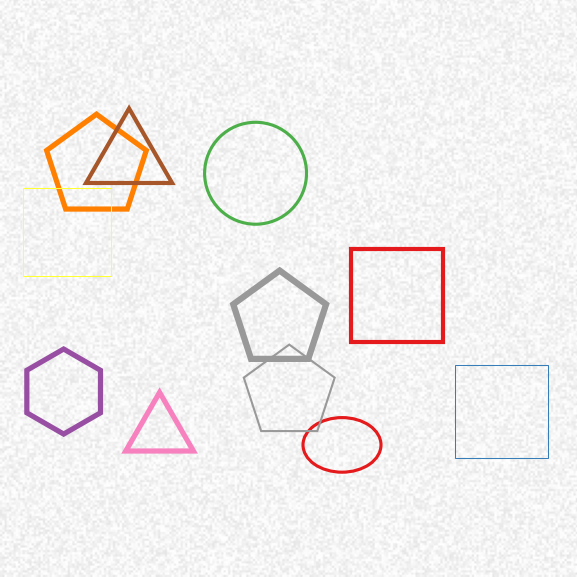[{"shape": "square", "thickness": 2, "radius": 0.4, "center": [0.687, 0.487]}, {"shape": "oval", "thickness": 1.5, "radius": 0.34, "center": [0.592, 0.229]}, {"shape": "square", "thickness": 0.5, "radius": 0.4, "center": [0.868, 0.287]}, {"shape": "circle", "thickness": 1.5, "radius": 0.44, "center": [0.443, 0.699]}, {"shape": "hexagon", "thickness": 2.5, "radius": 0.37, "center": [0.11, 0.321]}, {"shape": "pentagon", "thickness": 2.5, "radius": 0.45, "center": [0.167, 0.711]}, {"shape": "square", "thickness": 0.5, "radius": 0.38, "center": [0.116, 0.598]}, {"shape": "triangle", "thickness": 2, "radius": 0.43, "center": [0.223, 0.725]}, {"shape": "triangle", "thickness": 2.5, "radius": 0.34, "center": [0.276, 0.252]}, {"shape": "pentagon", "thickness": 1, "radius": 0.41, "center": [0.501, 0.32]}, {"shape": "pentagon", "thickness": 3, "radius": 0.42, "center": [0.484, 0.446]}]